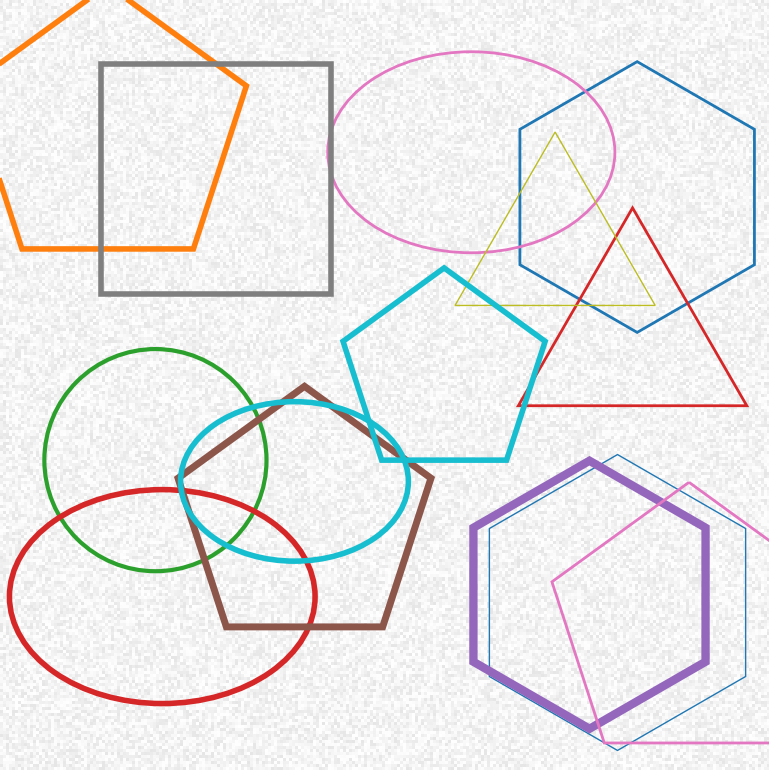[{"shape": "hexagon", "thickness": 1, "radius": 0.88, "center": [0.827, 0.744]}, {"shape": "hexagon", "thickness": 0.5, "radius": 0.96, "center": [0.802, 0.218]}, {"shape": "pentagon", "thickness": 2, "radius": 0.95, "center": [0.14, 0.83]}, {"shape": "circle", "thickness": 1.5, "radius": 0.72, "center": [0.202, 0.402]}, {"shape": "oval", "thickness": 2, "radius": 0.99, "center": [0.211, 0.225]}, {"shape": "triangle", "thickness": 1, "radius": 0.86, "center": [0.822, 0.559]}, {"shape": "hexagon", "thickness": 3, "radius": 0.87, "center": [0.766, 0.228]}, {"shape": "pentagon", "thickness": 2.5, "radius": 0.86, "center": [0.395, 0.326]}, {"shape": "pentagon", "thickness": 1, "radius": 0.94, "center": [0.895, 0.187]}, {"shape": "oval", "thickness": 1, "radius": 0.93, "center": [0.612, 0.802]}, {"shape": "square", "thickness": 2, "radius": 0.75, "center": [0.281, 0.768]}, {"shape": "triangle", "thickness": 0.5, "radius": 0.75, "center": [0.721, 0.678]}, {"shape": "oval", "thickness": 2, "radius": 0.74, "center": [0.382, 0.375]}, {"shape": "pentagon", "thickness": 2, "radius": 0.69, "center": [0.577, 0.514]}]